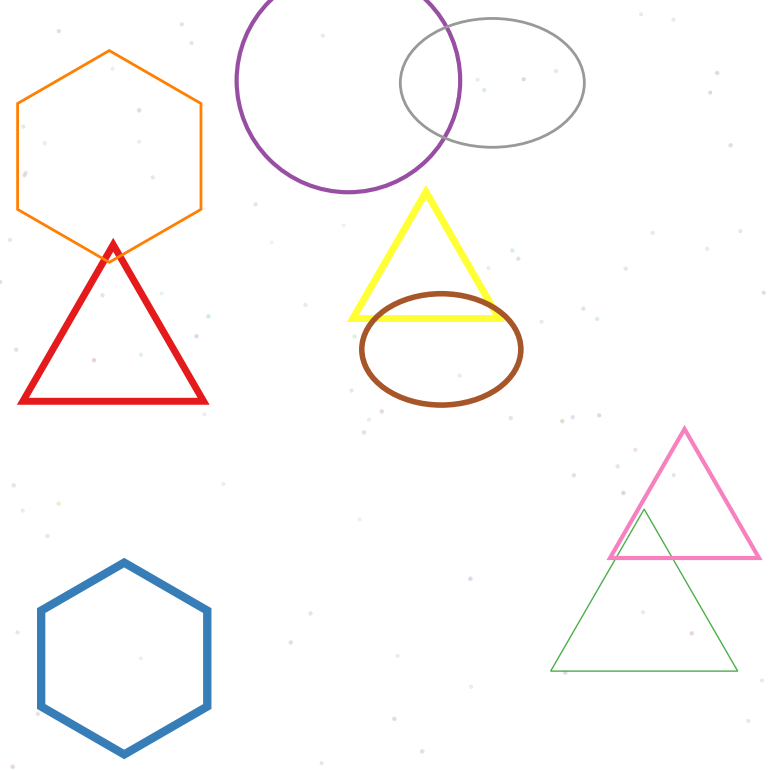[{"shape": "triangle", "thickness": 2.5, "radius": 0.68, "center": [0.147, 0.547]}, {"shape": "hexagon", "thickness": 3, "radius": 0.62, "center": [0.161, 0.145]}, {"shape": "triangle", "thickness": 0.5, "radius": 0.7, "center": [0.837, 0.199]}, {"shape": "circle", "thickness": 1.5, "radius": 0.73, "center": [0.452, 0.895]}, {"shape": "hexagon", "thickness": 1, "radius": 0.69, "center": [0.142, 0.797]}, {"shape": "triangle", "thickness": 2.5, "radius": 0.55, "center": [0.553, 0.641]}, {"shape": "oval", "thickness": 2, "radius": 0.52, "center": [0.573, 0.546]}, {"shape": "triangle", "thickness": 1.5, "radius": 0.56, "center": [0.889, 0.331]}, {"shape": "oval", "thickness": 1, "radius": 0.6, "center": [0.639, 0.892]}]